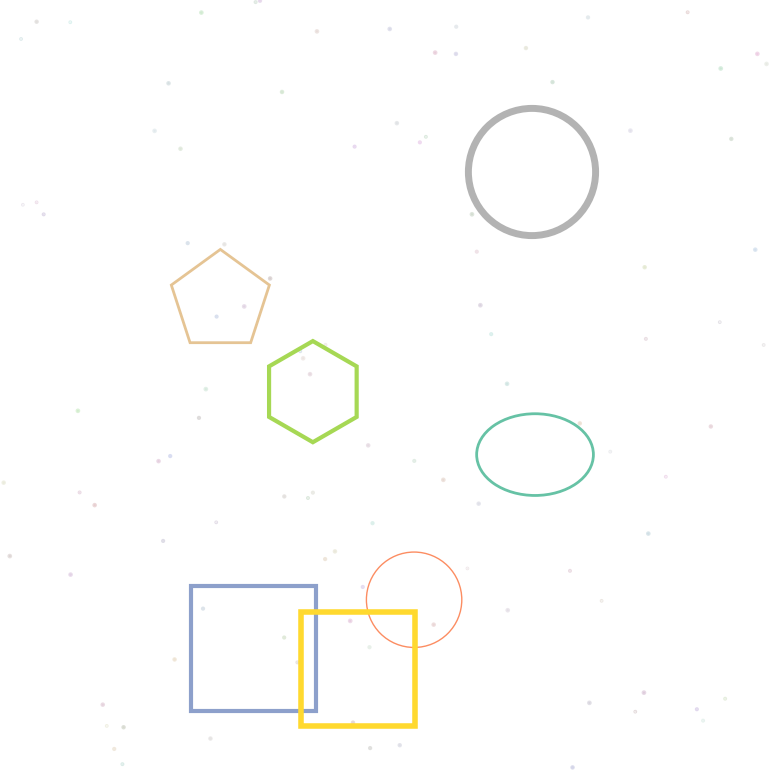[{"shape": "oval", "thickness": 1, "radius": 0.38, "center": [0.695, 0.41]}, {"shape": "circle", "thickness": 0.5, "radius": 0.31, "center": [0.538, 0.221]}, {"shape": "square", "thickness": 1.5, "radius": 0.41, "center": [0.329, 0.157]}, {"shape": "hexagon", "thickness": 1.5, "radius": 0.33, "center": [0.406, 0.491]}, {"shape": "square", "thickness": 2, "radius": 0.37, "center": [0.465, 0.131]}, {"shape": "pentagon", "thickness": 1, "radius": 0.33, "center": [0.286, 0.609]}, {"shape": "circle", "thickness": 2.5, "radius": 0.41, "center": [0.691, 0.777]}]